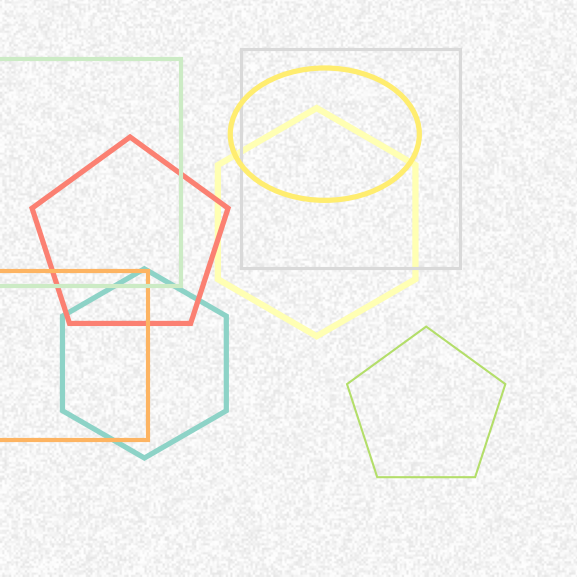[{"shape": "hexagon", "thickness": 2.5, "radius": 0.82, "center": [0.25, 0.37]}, {"shape": "hexagon", "thickness": 3, "radius": 0.99, "center": [0.548, 0.614]}, {"shape": "pentagon", "thickness": 2.5, "radius": 0.89, "center": [0.225, 0.583]}, {"shape": "square", "thickness": 2, "radius": 0.73, "center": [0.11, 0.383]}, {"shape": "pentagon", "thickness": 1, "radius": 0.72, "center": [0.738, 0.289]}, {"shape": "square", "thickness": 1.5, "radius": 0.95, "center": [0.607, 0.725]}, {"shape": "square", "thickness": 2, "radius": 0.99, "center": [0.116, 0.701]}, {"shape": "oval", "thickness": 2.5, "radius": 0.82, "center": [0.562, 0.767]}]